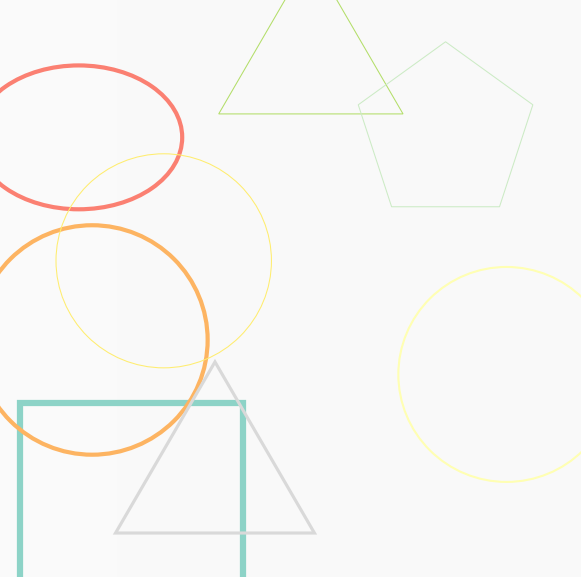[{"shape": "square", "thickness": 3, "radius": 0.96, "center": [0.226, 0.111]}, {"shape": "circle", "thickness": 1, "radius": 0.93, "center": [0.871, 0.351]}, {"shape": "oval", "thickness": 2, "radius": 0.89, "center": [0.136, 0.761]}, {"shape": "circle", "thickness": 2, "radius": 0.99, "center": [0.159, 0.41]}, {"shape": "triangle", "thickness": 0.5, "radius": 0.92, "center": [0.535, 0.893]}, {"shape": "triangle", "thickness": 1.5, "radius": 0.99, "center": [0.37, 0.175]}, {"shape": "pentagon", "thickness": 0.5, "radius": 0.79, "center": [0.767, 0.769]}, {"shape": "circle", "thickness": 0.5, "radius": 0.93, "center": [0.282, 0.548]}]